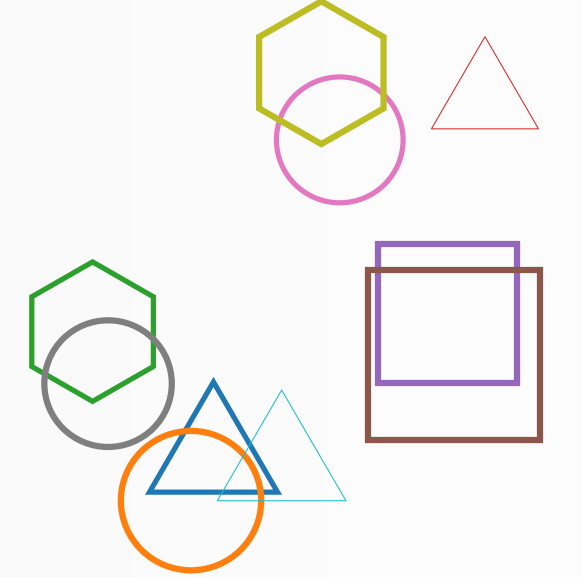[{"shape": "triangle", "thickness": 2.5, "radius": 0.64, "center": [0.367, 0.211]}, {"shape": "circle", "thickness": 3, "radius": 0.6, "center": [0.329, 0.132]}, {"shape": "hexagon", "thickness": 2.5, "radius": 0.6, "center": [0.159, 0.425]}, {"shape": "triangle", "thickness": 0.5, "radius": 0.53, "center": [0.834, 0.829]}, {"shape": "square", "thickness": 3, "radius": 0.6, "center": [0.77, 0.456]}, {"shape": "square", "thickness": 3, "radius": 0.74, "center": [0.781, 0.385]}, {"shape": "circle", "thickness": 2.5, "radius": 0.54, "center": [0.585, 0.757]}, {"shape": "circle", "thickness": 3, "radius": 0.55, "center": [0.186, 0.335]}, {"shape": "hexagon", "thickness": 3, "radius": 0.62, "center": [0.553, 0.873]}, {"shape": "triangle", "thickness": 0.5, "radius": 0.64, "center": [0.485, 0.196]}]